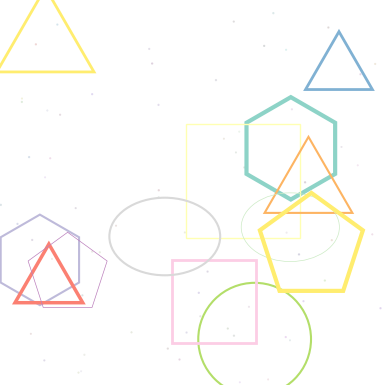[{"shape": "hexagon", "thickness": 3, "radius": 0.66, "center": [0.755, 0.615]}, {"shape": "square", "thickness": 1, "radius": 0.74, "center": [0.631, 0.53]}, {"shape": "hexagon", "thickness": 1.5, "radius": 0.59, "center": [0.104, 0.325]}, {"shape": "triangle", "thickness": 2.5, "radius": 0.51, "center": [0.127, 0.265]}, {"shape": "triangle", "thickness": 2, "radius": 0.5, "center": [0.88, 0.818]}, {"shape": "triangle", "thickness": 1.5, "radius": 0.66, "center": [0.801, 0.513]}, {"shape": "circle", "thickness": 1.5, "radius": 0.73, "center": [0.661, 0.119]}, {"shape": "square", "thickness": 2, "radius": 0.54, "center": [0.556, 0.217]}, {"shape": "oval", "thickness": 1.5, "radius": 0.72, "center": [0.428, 0.386]}, {"shape": "pentagon", "thickness": 0.5, "radius": 0.54, "center": [0.176, 0.289]}, {"shape": "oval", "thickness": 0.5, "radius": 0.64, "center": [0.754, 0.41]}, {"shape": "triangle", "thickness": 2, "radius": 0.73, "center": [0.118, 0.886]}, {"shape": "pentagon", "thickness": 3, "radius": 0.7, "center": [0.809, 0.358]}]